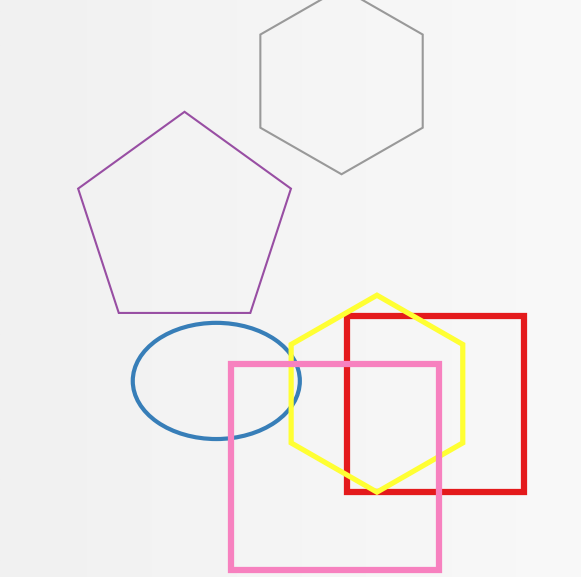[{"shape": "square", "thickness": 3, "radius": 0.76, "center": [0.75, 0.299]}, {"shape": "oval", "thickness": 2, "radius": 0.72, "center": [0.372, 0.339]}, {"shape": "pentagon", "thickness": 1, "radius": 0.96, "center": [0.317, 0.613]}, {"shape": "hexagon", "thickness": 2.5, "radius": 0.85, "center": [0.649, 0.317]}, {"shape": "square", "thickness": 3, "radius": 0.89, "center": [0.576, 0.19]}, {"shape": "hexagon", "thickness": 1, "radius": 0.81, "center": [0.588, 0.859]}]